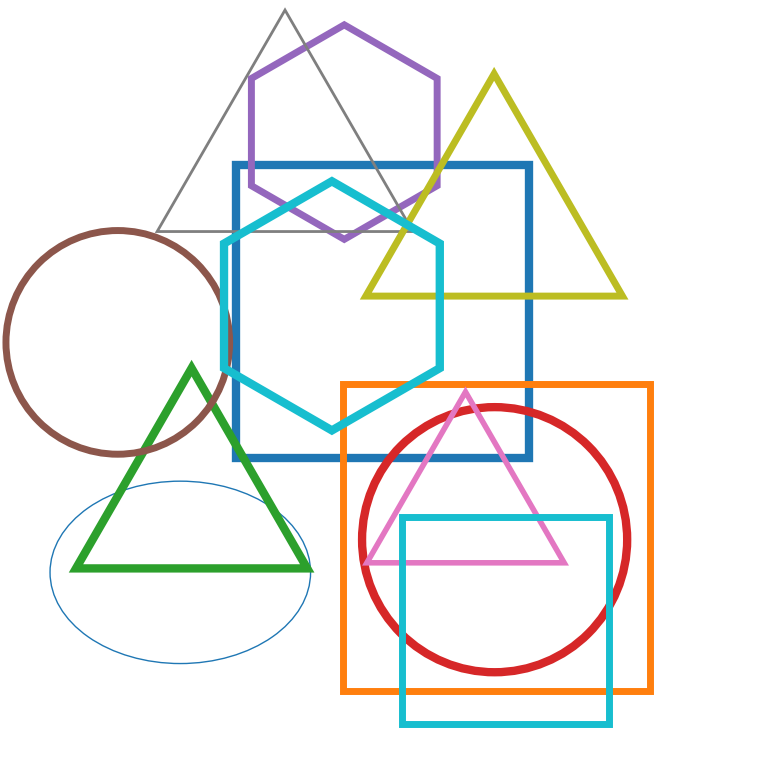[{"shape": "square", "thickness": 3, "radius": 0.95, "center": [0.496, 0.595]}, {"shape": "oval", "thickness": 0.5, "radius": 0.85, "center": [0.234, 0.257]}, {"shape": "square", "thickness": 2.5, "radius": 1.0, "center": [0.645, 0.302]}, {"shape": "triangle", "thickness": 3, "radius": 0.87, "center": [0.249, 0.348]}, {"shape": "circle", "thickness": 3, "radius": 0.86, "center": [0.642, 0.299]}, {"shape": "hexagon", "thickness": 2.5, "radius": 0.7, "center": [0.447, 0.828]}, {"shape": "circle", "thickness": 2.5, "radius": 0.73, "center": [0.153, 0.555]}, {"shape": "triangle", "thickness": 2, "radius": 0.74, "center": [0.605, 0.343]}, {"shape": "triangle", "thickness": 1, "radius": 0.96, "center": [0.37, 0.795]}, {"shape": "triangle", "thickness": 2.5, "radius": 0.96, "center": [0.642, 0.712]}, {"shape": "square", "thickness": 2.5, "radius": 0.67, "center": [0.657, 0.195]}, {"shape": "hexagon", "thickness": 3, "radius": 0.81, "center": [0.431, 0.603]}]